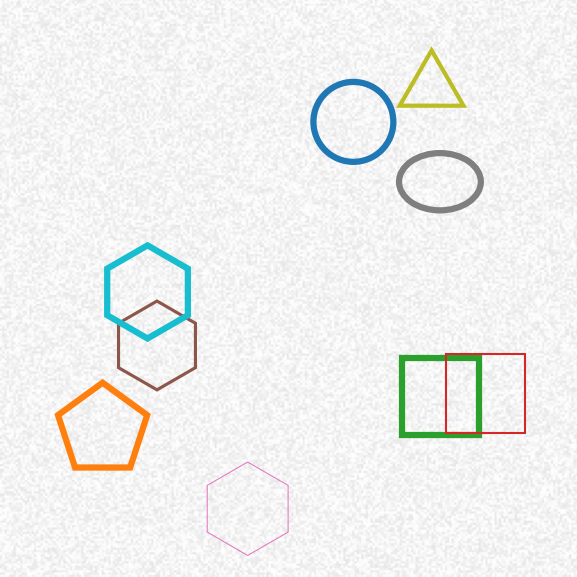[{"shape": "circle", "thickness": 3, "radius": 0.35, "center": [0.612, 0.788]}, {"shape": "pentagon", "thickness": 3, "radius": 0.41, "center": [0.178, 0.255]}, {"shape": "square", "thickness": 3, "radius": 0.34, "center": [0.763, 0.312]}, {"shape": "square", "thickness": 1, "radius": 0.34, "center": [0.841, 0.318]}, {"shape": "hexagon", "thickness": 1.5, "radius": 0.38, "center": [0.272, 0.401]}, {"shape": "hexagon", "thickness": 0.5, "radius": 0.4, "center": [0.429, 0.118]}, {"shape": "oval", "thickness": 3, "radius": 0.35, "center": [0.762, 0.684]}, {"shape": "triangle", "thickness": 2, "radius": 0.32, "center": [0.747, 0.848]}, {"shape": "hexagon", "thickness": 3, "radius": 0.4, "center": [0.255, 0.494]}]